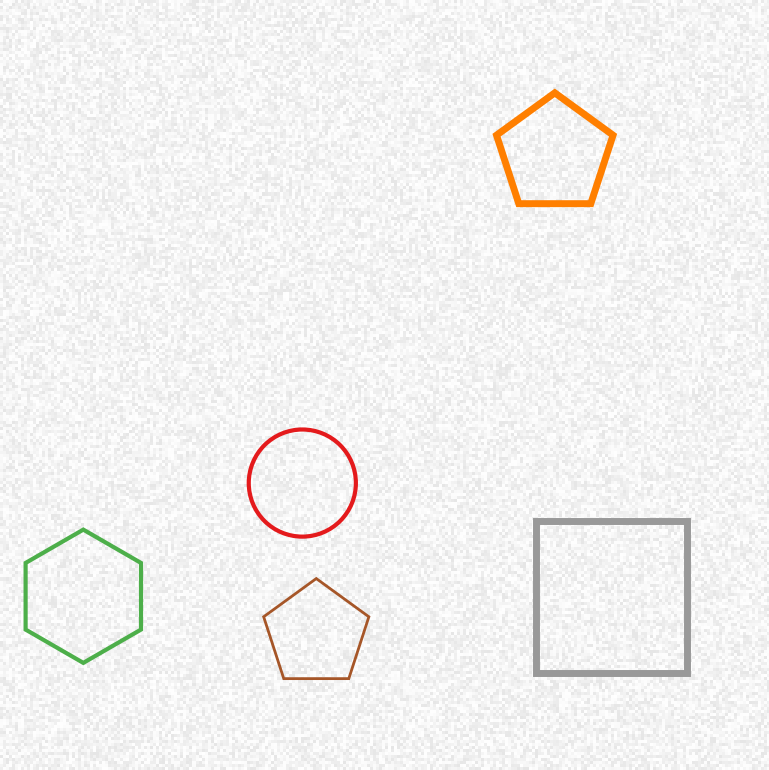[{"shape": "circle", "thickness": 1.5, "radius": 0.35, "center": [0.393, 0.373]}, {"shape": "hexagon", "thickness": 1.5, "radius": 0.43, "center": [0.108, 0.226]}, {"shape": "pentagon", "thickness": 2.5, "radius": 0.4, "center": [0.721, 0.8]}, {"shape": "pentagon", "thickness": 1, "radius": 0.36, "center": [0.411, 0.177]}, {"shape": "square", "thickness": 2.5, "radius": 0.49, "center": [0.794, 0.225]}]